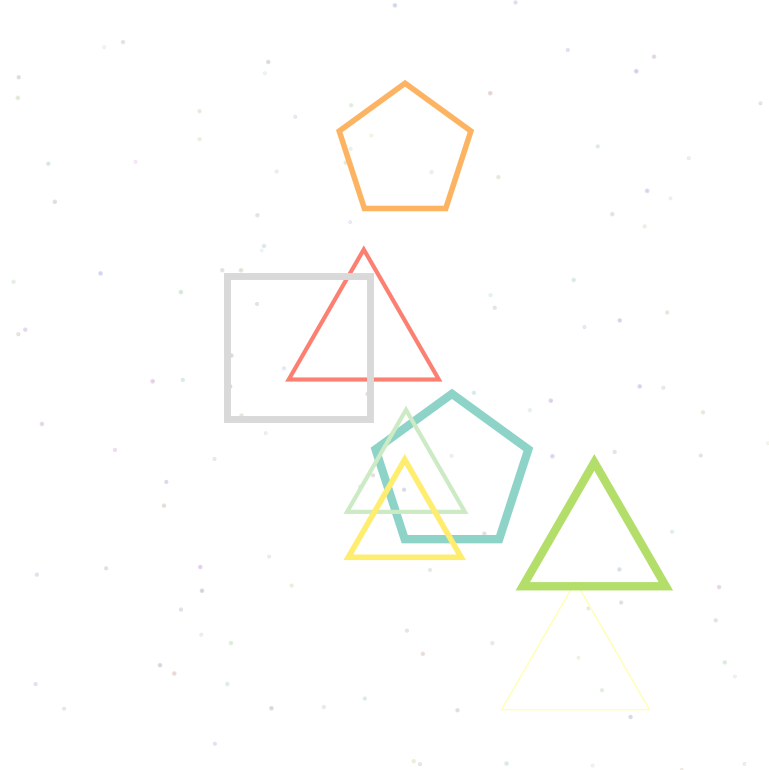[{"shape": "pentagon", "thickness": 3, "radius": 0.52, "center": [0.587, 0.384]}, {"shape": "triangle", "thickness": 0.5, "radius": 0.55, "center": [0.747, 0.134]}, {"shape": "triangle", "thickness": 1.5, "radius": 0.56, "center": [0.472, 0.563]}, {"shape": "pentagon", "thickness": 2, "radius": 0.45, "center": [0.526, 0.802]}, {"shape": "triangle", "thickness": 3, "radius": 0.54, "center": [0.772, 0.292]}, {"shape": "square", "thickness": 2.5, "radius": 0.46, "center": [0.388, 0.549]}, {"shape": "triangle", "thickness": 1.5, "radius": 0.44, "center": [0.527, 0.379]}, {"shape": "triangle", "thickness": 2, "radius": 0.42, "center": [0.526, 0.319]}]